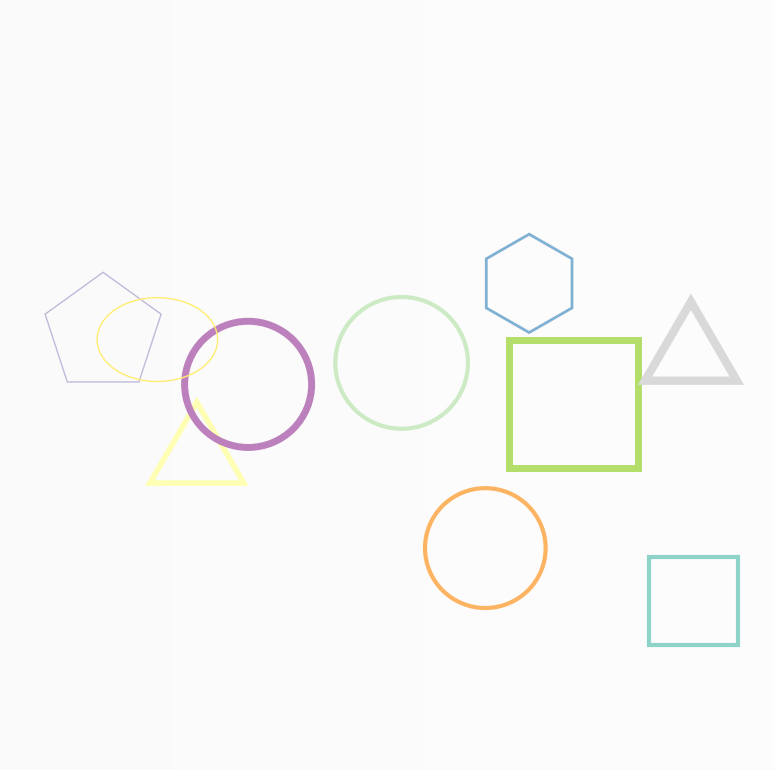[{"shape": "square", "thickness": 1.5, "radius": 0.29, "center": [0.895, 0.219]}, {"shape": "triangle", "thickness": 2, "radius": 0.35, "center": [0.254, 0.408]}, {"shape": "pentagon", "thickness": 0.5, "radius": 0.39, "center": [0.133, 0.568]}, {"shape": "hexagon", "thickness": 1, "radius": 0.32, "center": [0.683, 0.632]}, {"shape": "circle", "thickness": 1.5, "radius": 0.39, "center": [0.626, 0.288]}, {"shape": "square", "thickness": 2.5, "radius": 0.42, "center": [0.74, 0.475]}, {"shape": "triangle", "thickness": 3, "radius": 0.34, "center": [0.892, 0.54]}, {"shape": "circle", "thickness": 2.5, "radius": 0.41, "center": [0.32, 0.501]}, {"shape": "circle", "thickness": 1.5, "radius": 0.43, "center": [0.518, 0.529]}, {"shape": "oval", "thickness": 0.5, "radius": 0.39, "center": [0.203, 0.559]}]